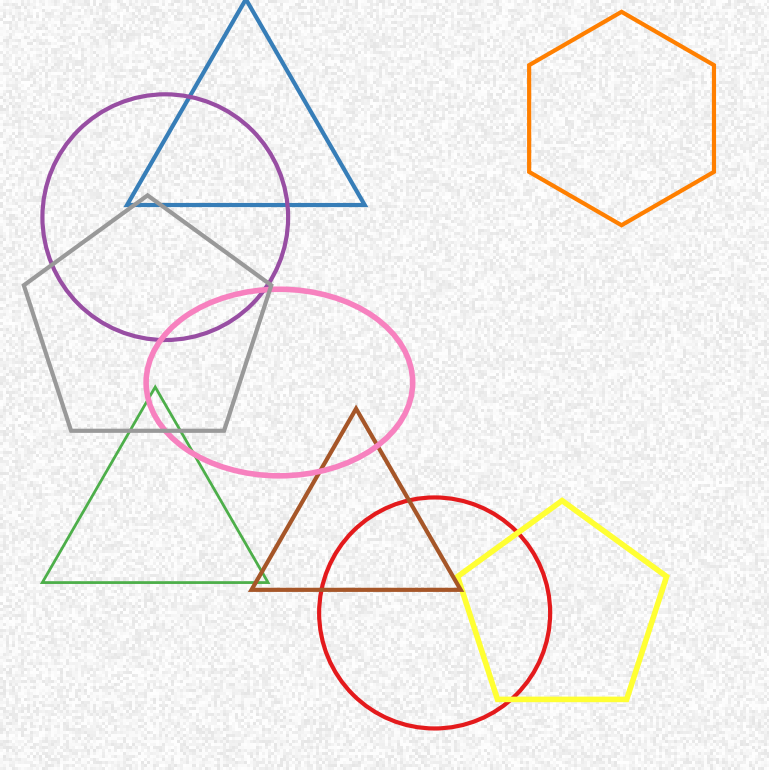[{"shape": "circle", "thickness": 1.5, "radius": 0.75, "center": [0.564, 0.204]}, {"shape": "triangle", "thickness": 1.5, "radius": 0.89, "center": [0.319, 0.823]}, {"shape": "triangle", "thickness": 1, "radius": 0.85, "center": [0.202, 0.328]}, {"shape": "circle", "thickness": 1.5, "radius": 0.8, "center": [0.215, 0.718]}, {"shape": "hexagon", "thickness": 1.5, "radius": 0.69, "center": [0.807, 0.846]}, {"shape": "pentagon", "thickness": 2, "radius": 0.71, "center": [0.73, 0.207]}, {"shape": "triangle", "thickness": 1.5, "radius": 0.78, "center": [0.462, 0.312]}, {"shape": "oval", "thickness": 2, "radius": 0.87, "center": [0.363, 0.503]}, {"shape": "pentagon", "thickness": 1.5, "radius": 0.84, "center": [0.192, 0.577]}]